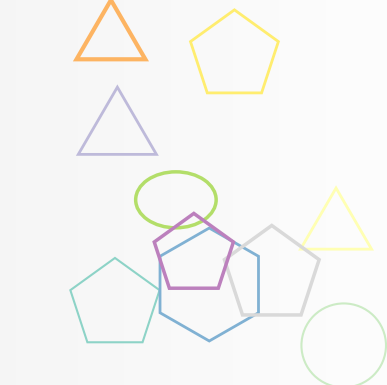[{"shape": "pentagon", "thickness": 1.5, "radius": 0.61, "center": [0.297, 0.209]}, {"shape": "triangle", "thickness": 2, "radius": 0.53, "center": [0.867, 0.406]}, {"shape": "triangle", "thickness": 2, "radius": 0.58, "center": [0.303, 0.657]}, {"shape": "hexagon", "thickness": 2, "radius": 0.73, "center": [0.54, 0.261]}, {"shape": "triangle", "thickness": 3, "radius": 0.51, "center": [0.286, 0.897]}, {"shape": "oval", "thickness": 2.5, "radius": 0.52, "center": [0.454, 0.481]}, {"shape": "pentagon", "thickness": 2.5, "radius": 0.64, "center": [0.701, 0.286]}, {"shape": "pentagon", "thickness": 2.5, "radius": 0.54, "center": [0.5, 0.338]}, {"shape": "circle", "thickness": 1.5, "radius": 0.55, "center": [0.887, 0.103]}, {"shape": "pentagon", "thickness": 2, "radius": 0.6, "center": [0.605, 0.855]}]